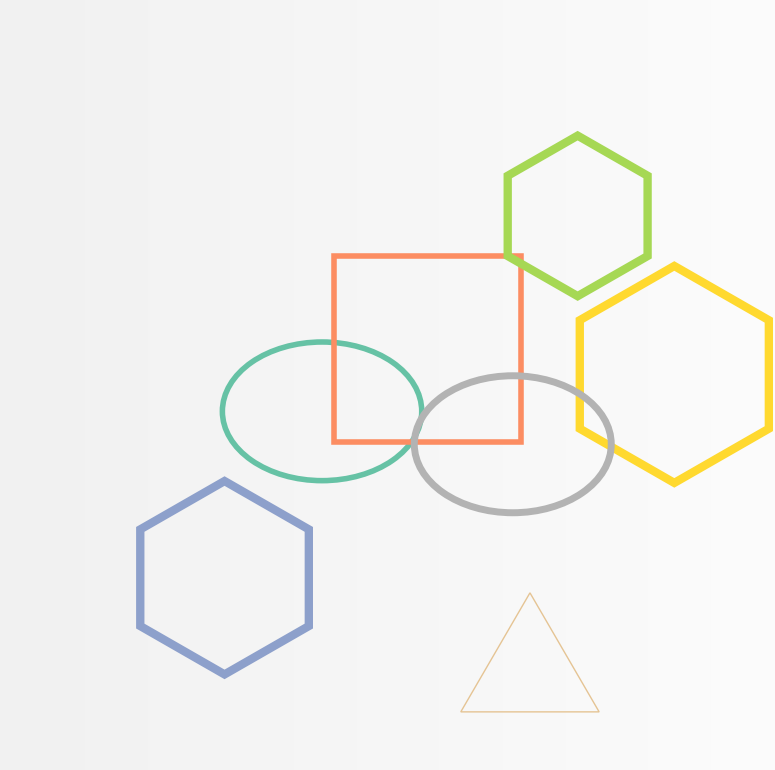[{"shape": "oval", "thickness": 2, "radius": 0.64, "center": [0.416, 0.466]}, {"shape": "square", "thickness": 2, "radius": 0.6, "center": [0.551, 0.547]}, {"shape": "hexagon", "thickness": 3, "radius": 0.63, "center": [0.29, 0.25]}, {"shape": "hexagon", "thickness": 3, "radius": 0.52, "center": [0.745, 0.72]}, {"shape": "hexagon", "thickness": 3, "radius": 0.7, "center": [0.87, 0.514]}, {"shape": "triangle", "thickness": 0.5, "radius": 0.52, "center": [0.684, 0.127]}, {"shape": "oval", "thickness": 2.5, "radius": 0.64, "center": [0.662, 0.423]}]